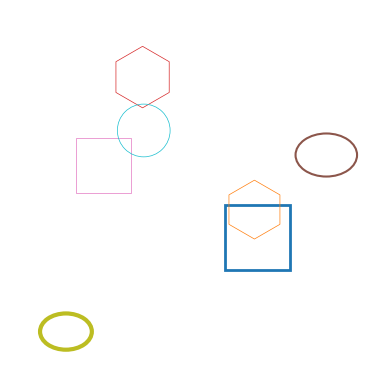[{"shape": "square", "thickness": 2, "radius": 0.42, "center": [0.669, 0.383]}, {"shape": "hexagon", "thickness": 0.5, "radius": 0.38, "center": [0.661, 0.456]}, {"shape": "hexagon", "thickness": 0.5, "radius": 0.4, "center": [0.37, 0.8]}, {"shape": "oval", "thickness": 1.5, "radius": 0.4, "center": [0.848, 0.597]}, {"shape": "square", "thickness": 0.5, "radius": 0.36, "center": [0.269, 0.57]}, {"shape": "oval", "thickness": 3, "radius": 0.34, "center": [0.171, 0.139]}, {"shape": "circle", "thickness": 0.5, "radius": 0.34, "center": [0.373, 0.661]}]